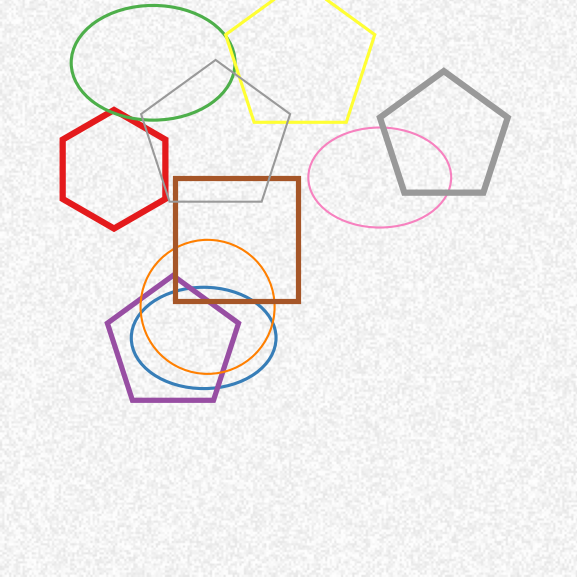[{"shape": "hexagon", "thickness": 3, "radius": 0.51, "center": [0.197, 0.706]}, {"shape": "oval", "thickness": 1.5, "radius": 0.63, "center": [0.353, 0.414]}, {"shape": "oval", "thickness": 1.5, "radius": 0.71, "center": [0.265, 0.89]}, {"shape": "pentagon", "thickness": 2.5, "radius": 0.6, "center": [0.3, 0.403]}, {"shape": "circle", "thickness": 1, "radius": 0.58, "center": [0.359, 0.468]}, {"shape": "pentagon", "thickness": 1.5, "radius": 0.68, "center": [0.52, 0.897]}, {"shape": "square", "thickness": 2.5, "radius": 0.53, "center": [0.409, 0.585]}, {"shape": "oval", "thickness": 1, "radius": 0.62, "center": [0.658, 0.692]}, {"shape": "pentagon", "thickness": 1, "radius": 0.68, "center": [0.373, 0.76]}, {"shape": "pentagon", "thickness": 3, "radius": 0.58, "center": [0.769, 0.76]}]